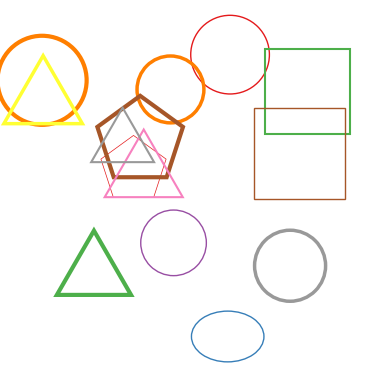[{"shape": "pentagon", "thickness": 0.5, "radius": 0.44, "center": [0.347, 0.559]}, {"shape": "circle", "thickness": 1, "radius": 0.51, "center": [0.598, 0.858]}, {"shape": "oval", "thickness": 1, "radius": 0.47, "center": [0.591, 0.126]}, {"shape": "square", "thickness": 1.5, "radius": 0.55, "center": [0.799, 0.763]}, {"shape": "triangle", "thickness": 3, "radius": 0.56, "center": [0.244, 0.29]}, {"shape": "circle", "thickness": 1, "radius": 0.43, "center": [0.451, 0.369]}, {"shape": "circle", "thickness": 3, "radius": 0.58, "center": [0.109, 0.791]}, {"shape": "circle", "thickness": 2.5, "radius": 0.43, "center": [0.443, 0.768]}, {"shape": "triangle", "thickness": 2.5, "radius": 0.59, "center": [0.112, 0.738]}, {"shape": "square", "thickness": 1, "radius": 0.59, "center": [0.778, 0.602]}, {"shape": "pentagon", "thickness": 3, "radius": 0.58, "center": [0.364, 0.634]}, {"shape": "triangle", "thickness": 1.5, "radius": 0.59, "center": [0.373, 0.546]}, {"shape": "circle", "thickness": 2.5, "radius": 0.46, "center": [0.753, 0.31]}, {"shape": "triangle", "thickness": 1.5, "radius": 0.47, "center": [0.319, 0.626]}]